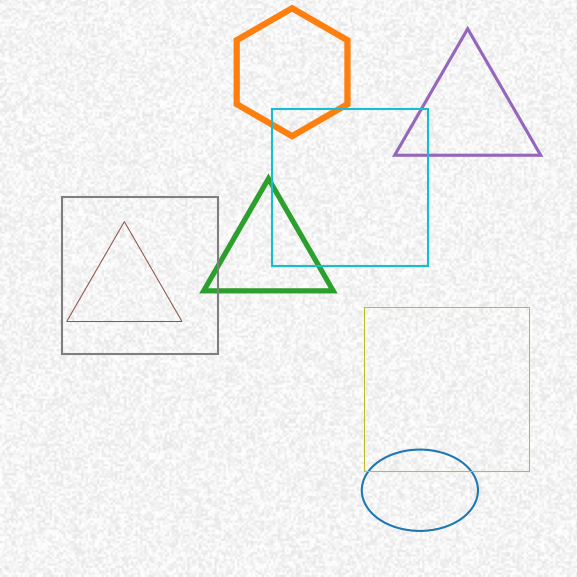[{"shape": "oval", "thickness": 1, "radius": 0.5, "center": [0.727, 0.15]}, {"shape": "hexagon", "thickness": 3, "radius": 0.55, "center": [0.506, 0.874]}, {"shape": "triangle", "thickness": 2.5, "radius": 0.65, "center": [0.465, 0.56]}, {"shape": "triangle", "thickness": 1.5, "radius": 0.73, "center": [0.81, 0.803]}, {"shape": "triangle", "thickness": 0.5, "radius": 0.58, "center": [0.215, 0.5]}, {"shape": "square", "thickness": 1, "radius": 0.68, "center": [0.243, 0.522]}, {"shape": "square", "thickness": 0.5, "radius": 0.71, "center": [0.773, 0.326]}, {"shape": "square", "thickness": 1, "radius": 0.68, "center": [0.607, 0.675]}]